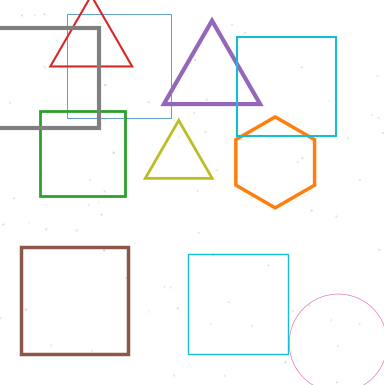[{"shape": "square", "thickness": 0.5, "radius": 0.67, "center": [0.31, 0.829]}, {"shape": "hexagon", "thickness": 2.5, "radius": 0.59, "center": [0.715, 0.578]}, {"shape": "square", "thickness": 2, "radius": 0.55, "center": [0.215, 0.601]}, {"shape": "triangle", "thickness": 1.5, "radius": 0.61, "center": [0.237, 0.889]}, {"shape": "triangle", "thickness": 3, "radius": 0.72, "center": [0.551, 0.802]}, {"shape": "square", "thickness": 2.5, "radius": 0.69, "center": [0.194, 0.219]}, {"shape": "circle", "thickness": 0.5, "radius": 0.64, "center": [0.879, 0.109]}, {"shape": "square", "thickness": 3, "radius": 0.65, "center": [0.127, 0.798]}, {"shape": "triangle", "thickness": 2, "radius": 0.5, "center": [0.464, 0.587]}, {"shape": "square", "thickness": 1.5, "radius": 0.64, "center": [0.745, 0.775]}, {"shape": "square", "thickness": 1, "radius": 0.65, "center": [0.618, 0.21]}]